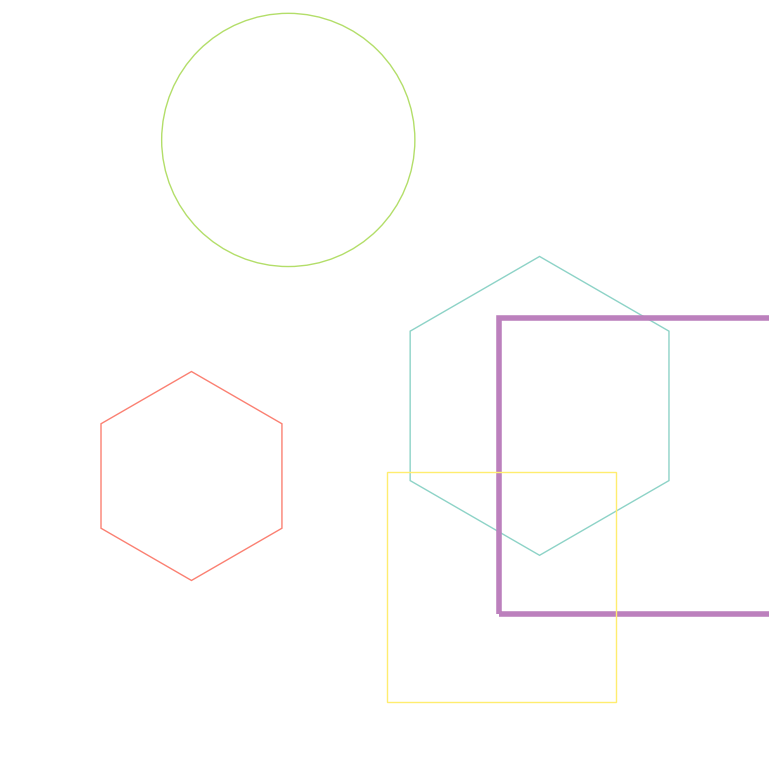[{"shape": "hexagon", "thickness": 0.5, "radius": 0.97, "center": [0.701, 0.473]}, {"shape": "hexagon", "thickness": 0.5, "radius": 0.68, "center": [0.249, 0.382]}, {"shape": "circle", "thickness": 0.5, "radius": 0.82, "center": [0.374, 0.818]}, {"shape": "square", "thickness": 2, "radius": 0.96, "center": [0.84, 0.395]}, {"shape": "square", "thickness": 0.5, "radius": 0.75, "center": [0.651, 0.238]}]